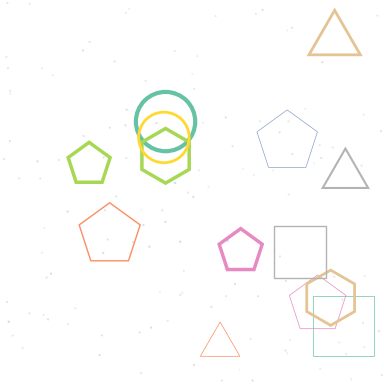[{"shape": "square", "thickness": 0.5, "radius": 0.39, "center": [0.892, 0.153]}, {"shape": "circle", "thickness": 3, "radius": 0.39, "center": [0.43, 0.684]}, {"shape": "pentagon", "thickness": 1, "radius": 0.42, "center": [0.285, 0.39]}, {"shape": "triangle", "thickness": 0.5, "radius": 0.3, "center": [0.572, 0.104]}, {"shape": "pentagon", "thickness": 0.5, "radius": 0.41, "center": [0.746, 0.632]}, {"shape": "pentagon", "thickness": 2.5, "radius": 0.29, "center": [0.625, 0.347]}, {"shape": "pentagon", "thickness": 0.5, "radius": 0.39, "center": [0.825, 0.209]}, {"shape": "pentagon", "thickness": 2.5, "radius": 0.29, "center": [0.231, 0.573]}, {"shape": "hexagon", "thickness": 2.5, "radius": 0.35, "center": [0.43, 0.595]}, {"shape": "circle", "thickness": 2, "radius": 0.33, "center": [0.426, 0.643]}, {"shape": "triangle", "thickness": 2, "radius": 0.39, "center": [0.869, 0.896]}, {"shape": "hexagon", "thickness": 2, "radius": 0.36, "center": [0.859, 0.227]}, {"shape": "triangle", "thickness": 1.5, "radius": 0.34, "center": [0.897, 0.546]}, {"shape": "square", "thickness": 1, "radius": 0.33, "center": [0.779, 0.345]}]